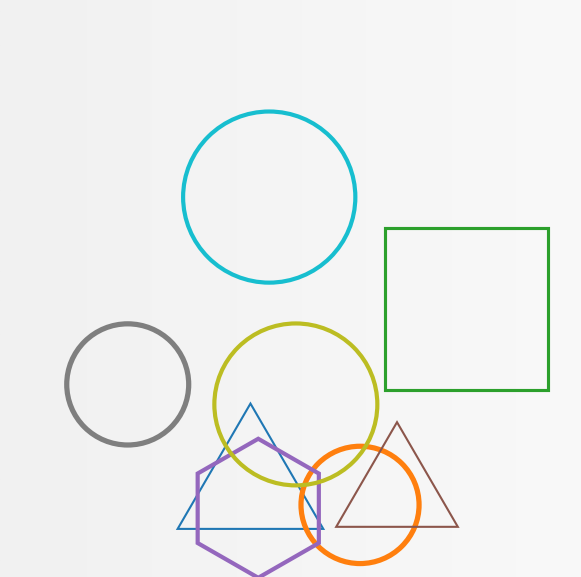[{"shape": "triangle", "thickness": 1, "radius": 0.72, "center": [0.431, 0.156]}, {"shape": "circle", "thickness": 2.5, "radius": 0.51, "center": [0.619, 0.125]}, {"shape": "square", "thickness": 1.5, "radius": 0.7, "center": [0.803, 0.464]}, {"shape": "hexagon", "thickness": 2, "radius": 0.6, "center": [0.444, 0.119]}, {"shape": "triangle", "thickness": 1, "radius": 0.6, "center": [0.683, 0.147]}, {"shape": "circle", "thickness": 2.5, "radius": 0.52, "center": [0.22, 0.333]}, {"shape": "circle", "thickness": 2, "radius": 0.7, "center": [0.509, 0.299]}, {"shape": "circle", "thickness": 2, "radius": 0.74, "center": [0.463, 0.658]}]